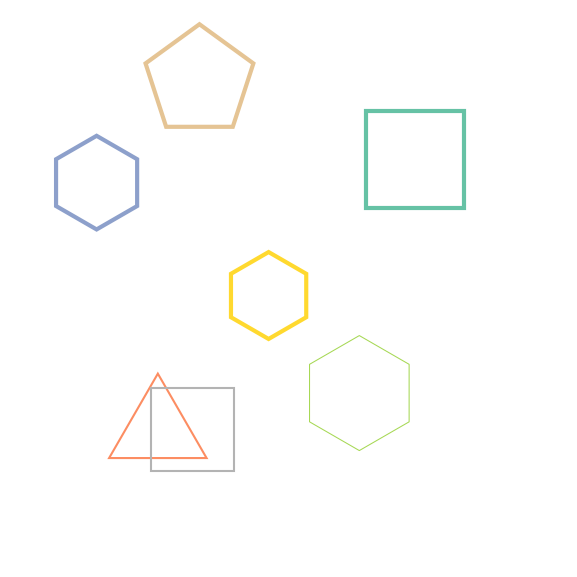[{"shape": "square", "thickness": 2, "radius": 0.42, "center": [0.719, 0.722]}, {"shape": "triangle", "thickness": 1, "radius": 0.49, "center": [0.273, 0.255]}, {"shape": "hexagon", "thickness": 2, "radius": 0.41, "center": [0.167, 0.683]}, {"shape": "hexagon", "thickness": 0.5, "radius": 0.5, "center": [0.622, 0.318]}, {"shape": "hexagon", "thickness": 2, "radius": 0.38, "center": [0.465, 0.487]}, {"shape": "pentagon", "thickness": 2, "radius": 0.49, "center": [0.345, 0.859]}, {"shape": "square", "thickness": 1, "radius": 0.36, "center": [0.333, 0.256]}]